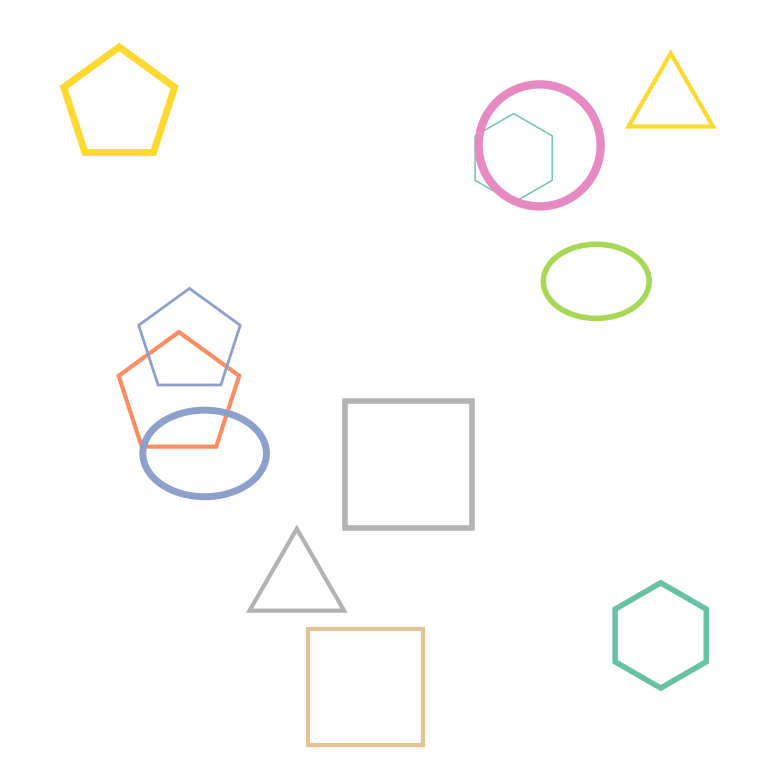[{"shape": "hexagon", "thickness": 2, "radius": 0.34, "center": [0.858, 0.175]}, {"shape": "hexagon", "thickness": 0.5, "radius": 0.29, "center": [0.667, 0.795]}, {"shape": "pentagon", "thickness": 1.5, "radius": 0.41, "center": [0.232, 0.487]}, {"shape": "pentagon", "thickness": 1, "radius": 0.35, "center": [0.246, 0.556]}, {"shape": "oval", "thickness": 2.5, "radius": 0.4, "center": [0.266, 0.411]}, {"shape": "circle", "thickness": 3, "radius": 0.4, "center": [0.701, 0.811]}, {"shape": "oval", "thickness": 2, "radius": 0.34, "center": [0.774, 0.635]}, {"shape": "triangle", "thickness": 1.5, "radius": 0.32, "center": [0.871, 0.867]}, {"shape": "pentagon", "thickness": 2.5, "radius": 0.38, "center": [0.155, 0.863]}, {"shape": "square", "thickness": 1.5, "radius": 0.38, "center": [0.475, 0.108]}, {"shape": "triangle", "thickness": 1.5, "radius": 0.35, "center": [0.385, 0.242]}, {"shape": "square", "thickness": 2, "radius": 0.41, "center": [0.53, 0.397]}]